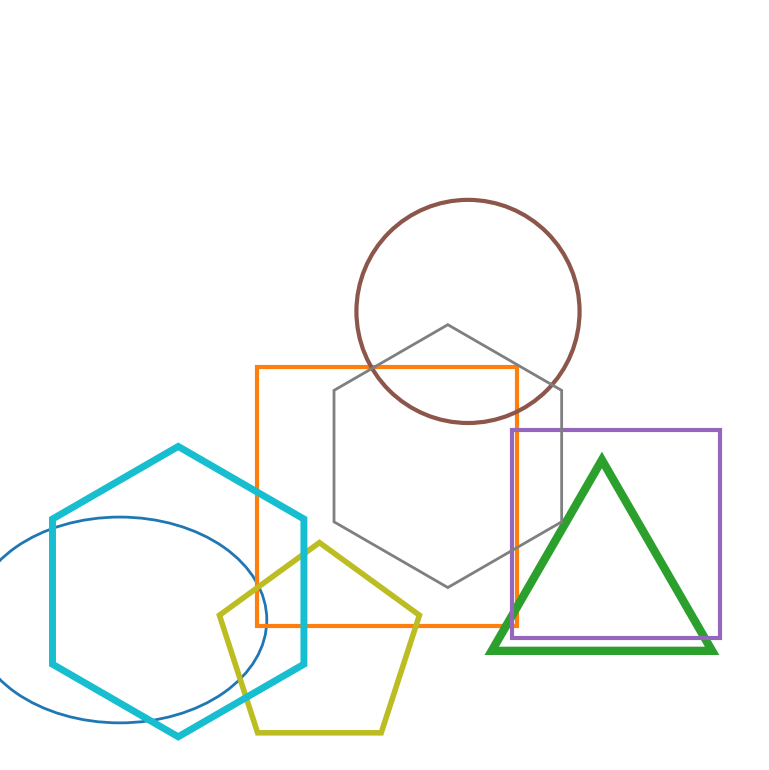[{"shape": "oval", "thickness": 1, "radius": 0.95, "center": [0.156, 0.195]}, {"shape": "square", "thickness": 1.5, "radius": 0.84, "center": [0.503, 0.355]}, {"shape": "triangle", "thickness": 3, "radius": 0.83, "center": [0.782, 0.237]}, {"shape": "square", "thickness": 1.5, "radius": 0.67, "center": [0.8, 0.306]}, {"shape": "circle", "thickness": 1.5, "radius": 0.72, "center": [0.608, 0.596]}, {"shape": "hexagon", "thickness": 1, "radius": 0.85, "center": [0.582, 0.408]}, {"shape": "pentagon", "thickness": 2, "radius": 0.68, "center": [0.415, 0.159]}, {"shape": "hexagon", "thickness": 2.5, "radius": 0.94, "center": [0.231, 0.232]}]